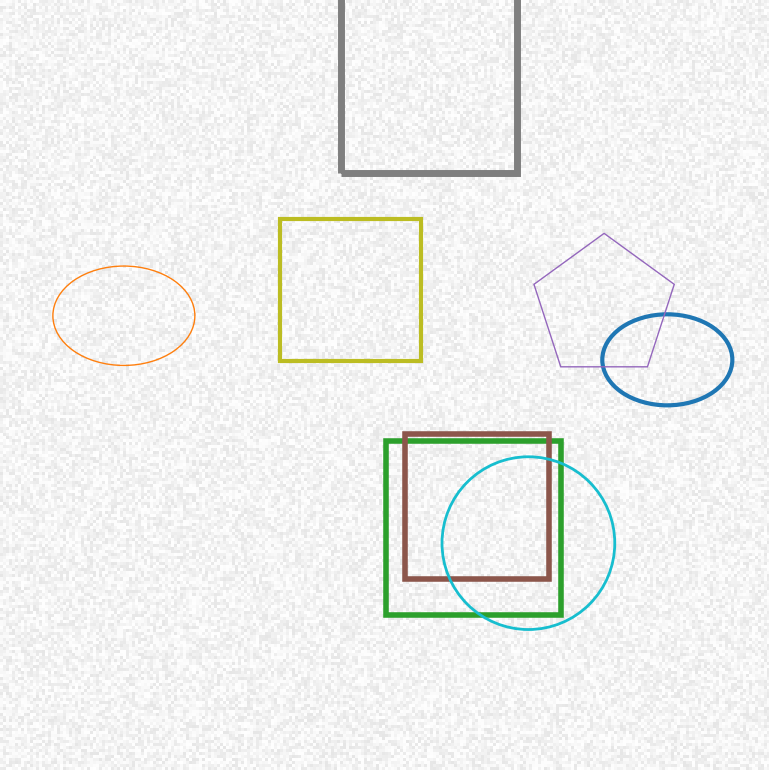[{"shape": "oval", "thickness": 1.5, "radius": 0.42, "center": [0.867, 0.533]}, {"shape": "oval", "thickness": 0.5, "radius": 0.46, "center": [0.161, 0.59]}, {"shape": "square", "thickness": 2, "radius": 0.57, "center": [0.615, 0.314]}, {"shape": "pentagon", "thickness": 0.5, "radius": 0.48, "center": [0.785, 0.601]}, {"shape": "square", "thickness": 2, "radius": 0.47, "center": [0.619, 0.342]}, {"shape": "square", "thickness": 2.5, "radius": 0.57, "center": [0.557, 0.89]}, {"shape": "square", "thickness": 1.5, "radius": 0.46, "center": [0.455, 0.623]}, {"shape": "circle", "thickness": 1, "radius": 0.56, "center": [0.686, 0.295]}]